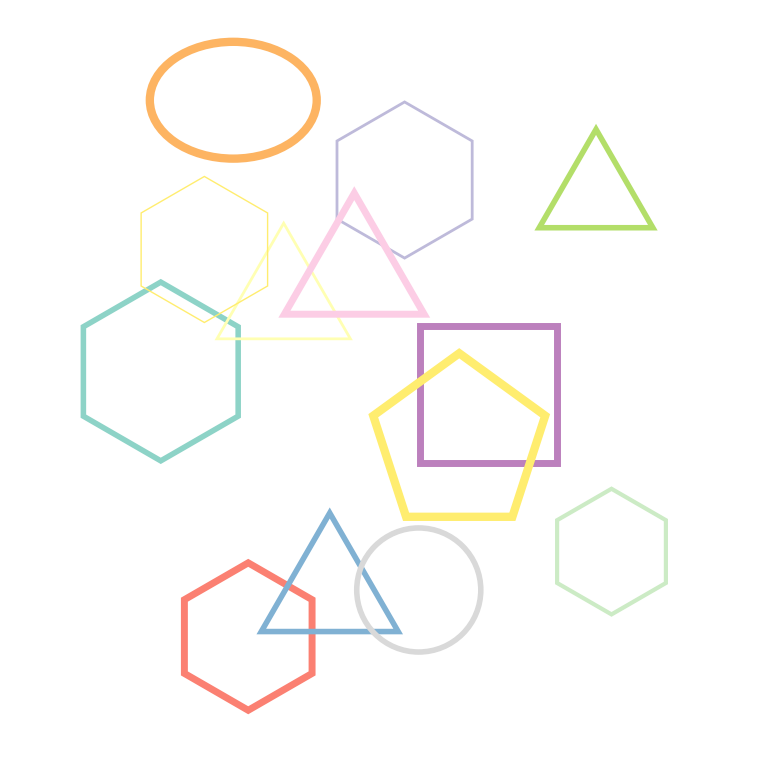[{"shape": "hexagon", "thickness": 2, "radius": 0.58, "center": [0.209, 0.518]}, {"shape": "triangle", "thickness": 1, "radius": 0.5, "center": [0.368, 0.61]}, {"shape": "hexagon", "thickness": 1, "radius": 0.51, "center": [0.525, 0.766]}, {"shape": "hexagon", "thickness": 2.5, "radius": 0.48, "center": [0.322, 0.173]}, {"shape": "triangle", "thickness": 2, "radius": 0.51, "center": [0.428, 0.231]}, {"shape": "oval", "thickness": 3, "radius": 0.54, "center": [0.303, 0.87]}, {"shape": "triangle", "thickness": 2, "radius": 0.43, "center": [0.774, 0.747]}, {"shape": "triangle", "thickness": 2.5, "radius": 0.52, "center": [0.46, 0.644]}, {"shape": "circle", "thickness": 2, "radius": 0.4, "center": [0.544, 0.234]}, {"shape": "square", "thickness": 2.5, "radius": 0.44, "center": [0.635, 0.488]}, {"shape": "hexagon", "thickness": 1.5, "radius": 0.41, "center": [0.794, 0.284]}, {"shape": "hexagon", "thickness": 0.5, "radius": 0.47, "center": [0.265, 0.676]}, {"shape": "pentagon", "thickness": 3, "radius": 0.59, "center": [0.596, 0.424]}]